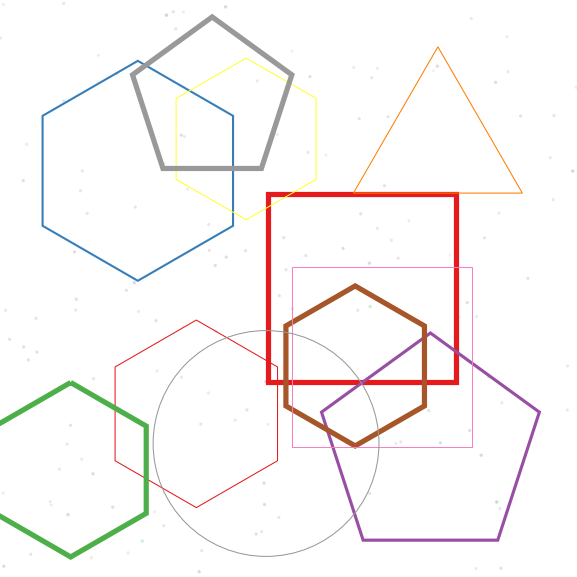[{"shape": "hexagon", "thickness": 0.5, "radius": 0.81, "center": [0.34, 0.283]}, {"shape": "square", "thickness": 2.5, "radius": 0.81, "center": [0.627, 0.5]}, {"shape": "hexagon", "thickness": 1, "radius": 0.95, "center": [0.239, 0.703]}, {"shape": "hexagon", "thickness": 2.5, "radius": 0.76, "center": [0.122, 0.186]}, {"shape": "pentagon", "thickness": 1.5, "radius": 0.99, "center": [0.745, 0.224]}, {"shape": "triangle", "thickness": 0.5, "radius": 0.84, "center": [0.758, 0.749]}, {"shape": "hexagon", "thickness": 0.5, "radius": 0.7, "center": [0.426, 0.759]}, {"shape": "hexagon", "thickness": 2.5, "radius": 0.69, "center": [0.615, 0.365]}, {"shape": "square", "thickness": 0.5, "radius": 0.78, "center": [0.661, 0.381]}, {"shape": "pentagon", "thickness": 2.5, "radius": 0.73, "center": [0.367, 0.825]}, {"shape": "circle", "thickness": 0.5, "radius": 0.98, "center": [0.461, 0.231]}]